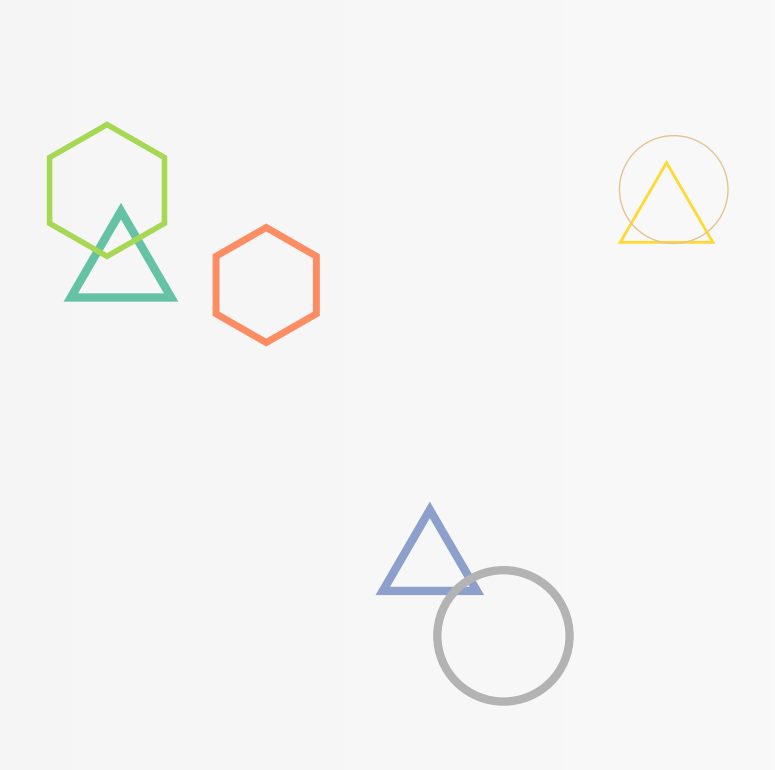[{"shape": "triangle", "thickness": 3, "radius": 0.37, "center": [0.156, 0.651]}, {"shape": "hexagon", "thickness": 2.5, "radius": 0.37, "center": [0.343, 0.63]}, {"shape": "triangle", "thickness": 3, "radius": 0.35, "center": [0.555, 0.268]}, {"shape": "hexagon", "thickness": 2, "radius": 0.43, "center": [0.138, 0.753]}, {"shape": "triangle", "thickness": 1, "radius": 0.34, "center": [0.86, 0.72]}, {"shape": "circle", "thickness": 0.5, "radius": 0.35, "center": [0.869, 0.754]}, {"shape": "circle", "thickness": 3, "radius": 0.43, "center": [0.65, 0.174]}]